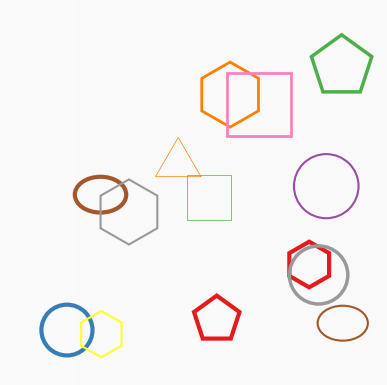[{"shape": "hexagon", "thickness": 3, "radius": 0.3, "center": [0.798, 0.313]}, {"shape": "pentagon", "thickness": 3, "radius": 0.31, "center": [0.559, 0.17]}, {"shape": "circle", "thickness": 3, "radius": 0.33, "center": [0.173, 0.143]}, {"shape": "pentagon", "thickness": 2.5, "radius": 0.41, "center": [0.882, 0.828]}, {"shape": "square", "thickness": 0.5, "radius": 0.29, "center": [0.54, 0.487]}, {"shape": "circle", "thickness": 1.5, "radius": 0.42, "center": [0.842, 0.516]}, {"shape": "hexagon", "thickness": 2, "radius": 0.42, "center": [0.594, 0.754]}, {"shape": "triangle", "thickness": 0.5, "radius": 0.34, "center": [0.46, 0.575]}, {"shape": "hexagon", "thickness": 1.5, "radius": 0.3, "center": [0.261, 0.132]}, {"shape": "oval", "thickness": 1.5, "radius": 0.32, "center": [0.884, 0.161]}, {"shape": "oval", "thickness": 3, "radius": 0.33, "center": [0.259, 0.494]}, {"shape": "square", "thickness": 2, "radius": 0.41, "center": [0.668, 0.728]}, {"shape": "circle", "thickness": 2.5, "radius": 0.38, "center": [0.822, 0.286]}, {"shape": "hexagon", "thickness": 1.5, "radius": 0.42, "center": [0.333, 0.449]}]